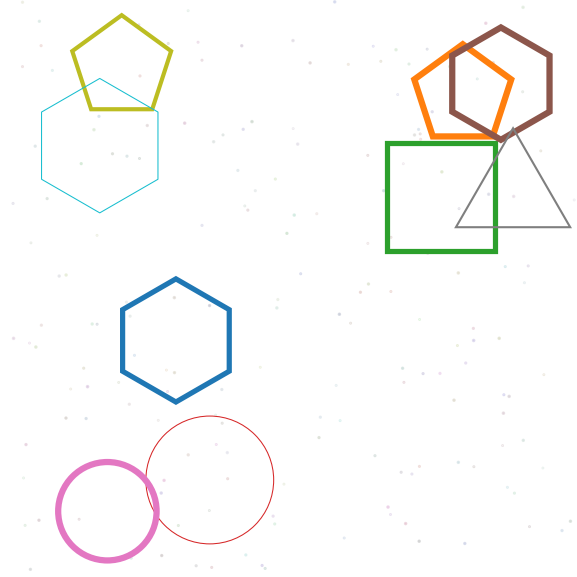[{"shape": "hexagon", "thickness": 2.5, "radius": 0.53, "center": [0.305, 0.41]}, {"shape": "pentagon", "thickness": 3, "radius": 0.44, "center": [0.801, 0.834]}, {"shape": "square", "thickness": 2.5, "radius": 0.47, "center": [0.764, 0.658]}, {"shape": "circle", "thickness": 0.5, "radius": 0.55, "center": [0.363, 0.168]}, {"shape": "hexagon", "thickness": 3, "radius": 0.49, "center": [0.867, 0.854]}, {"shape": "circle", "thickness": 3, "radius": 0.43, "center": [0.186, 0.114]}, {"shape": "triangle", "thickness": 1, "radius": 0.57, "center": [0.888, 0.663]}, {"shape": "pentagon", "thickness": 2, "radius": 0.45, "center": [0.211, 0.883]}, {"shape": "hexagon", "thickness": 0.5, "radius": 0.58, "center": [0.173, 0.747]}]